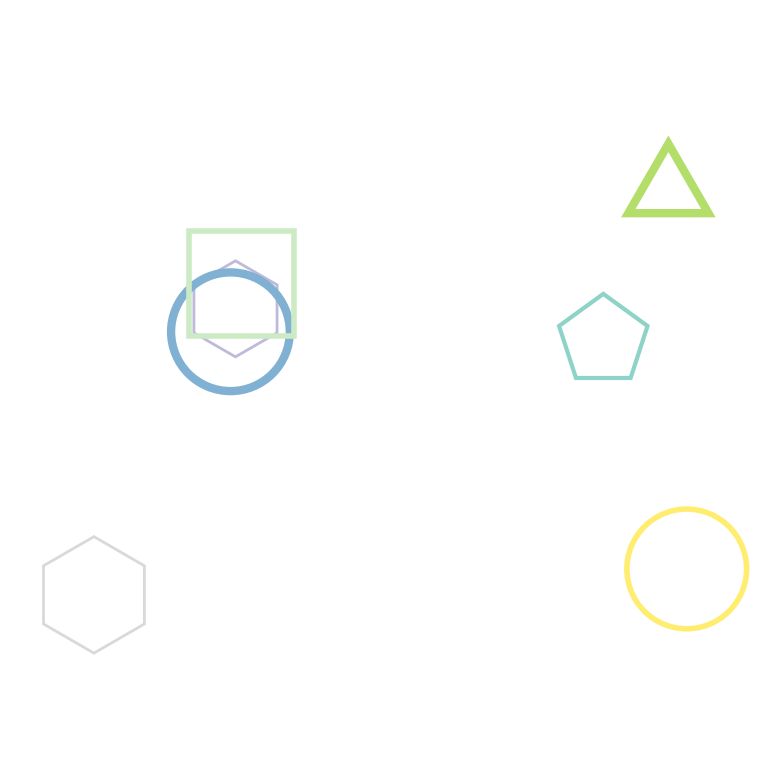[{"shape": "pentagon", "thickness": 1.5, "radius": 0.3, "center": [0.784, 0.558]}, {"shape": "hexagon", "thickness": 1, "radius": 0.31, "center": [0.306, 0.599]}, {"shape": "circle", "thickness": 3, "radius": 0.39, "center": [0.299, 0.569]}, {"shape": "triangle", "thickness": 3, "radius": 0.3, "center": [0.868, 0.753]}, {"shape": "hexagon", "thickness": 1, "radius": 0.38, "center": [0.122, 0.227]}, {"shape": "square", "thickness": 2, "radius": 0.34, "center": [0.314, 0.632]}, {"shape": "circle", "thickness": 2, "radius": 0.39, "center": [0.892, 0.261]}]